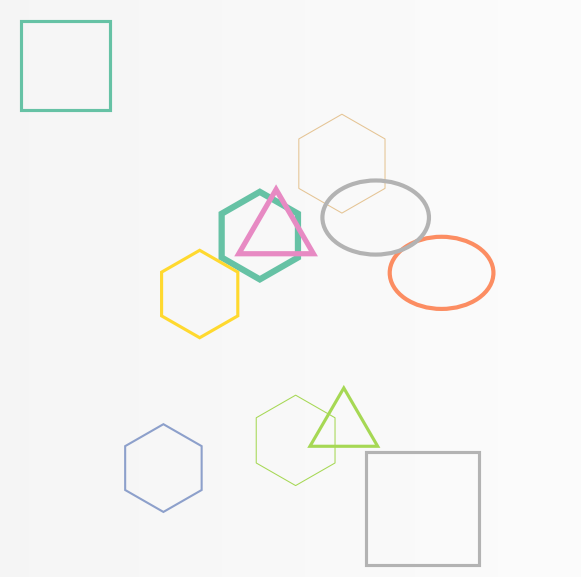[{"shape": "hexagon", "thickness": 3, "radius": 0.38, "center": [0.447, 0.591]}, {"shape": "square", "thickness": 1.5, "radius": 0.38, "center": [0.113, 0.885]}, {"shape": "oval", "thickness": 2, "radius": 0.45, "center": [0.76, 0.527]}, {"shape": "hexagon", "thickness": 1, "radius": 0.38, "center": [0.281, 0.189]}, {"shape": "triangle", "thickness": 2.5, "radius": 0.37, "center": [0.475, 0.597]}, {"shape": "triangle", "thickness": 1.5, "radius": 0.34, "center": [0.591, 0.26]}, {"shape": "hexagon", "thickness": 0.5, "radius": 0.39, "center": [0.509, 0.237]}, {"shape": "hexagon", "thickness": 1.5, "radius": 0.38, "center": [0.344, 0.49]}, {"shape": "hexagon", "thickness": 0.5, "radius": 0.43, "center": [0.588, 0.716]}, {"shape": "square", "thickness": 1.5, "radius": 0.49, "center": [0.727, 0.119]}, {"shape": "oval", "thickness": 2, "radius": 0.46, "center": [0.646, 0.622]}]